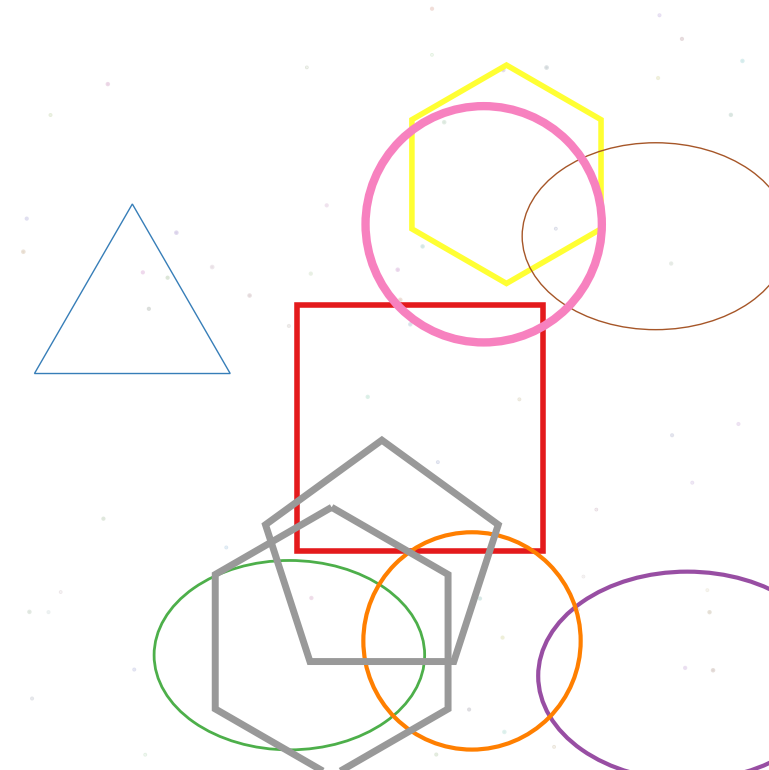[{"shape": "square", "thickness": 2, "radius": 0.8, "center": [0.546, 0.444]}, {"shape": "triangle", "thickness": 0.5, "radius": 0.73, "center": [0.172, 0.588]}, {"shape": "oval", "thickness": 1, "radius": 0.88, "center": [0.376, 0.149]}, {"shape": "oval", "thickness": 1.5, "radius": 0.97, "center": [0.893, 0.122]}, {"shape": "circle", "thickness": 1.5, "radius": 0.71, "center": [0.613, 0.168]}, {"shape": "hexagon", "thickness": 2, "radius": 0.71, "center": [0.658, 0.774]}, {"shape": "oval", "thickness": 0.5, "radius": 0.87, "center": [0.852, 0.693]}, {"shape": "circle", "thickness": 3, "radius": 0.77, "center": [0.628, 0.709]}, {"shape": "pentagon", "thickness": 2.5, "radius": 0.79, "center": [0.496, 0.269]}, {"shape": "hexagon", "thickness": 2.5, "radius": 0.87, "center": [0.431, 0.167]}]